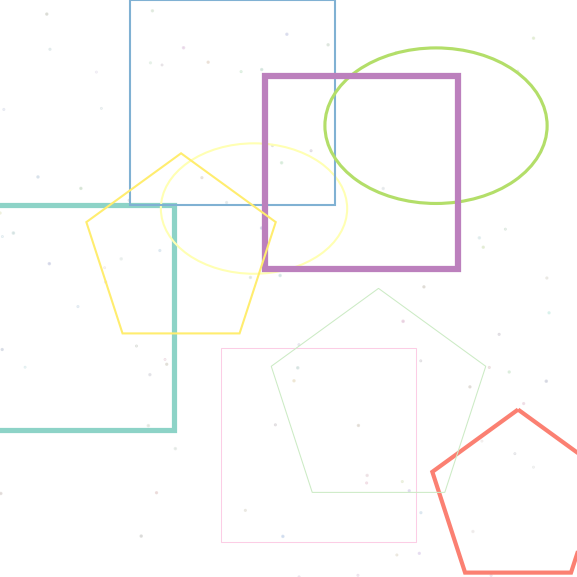[{"shape": "square", "thickness": 2.5, "radius": 0.98, "center": [0.105, 0.449]}, {"shape": "oval", "thickness": 1, "radius": 0.81, "center": [0.44, 0.638]}, {"shape": "pentagon", "thickness": 2, "radius": 0.78, "center": [0.897, 0.134]}, {"shape": "square", "thickness": 1, "radius": 0.89, "center": [0.403, 0.822]}, {"shape": "oval", "thickness": 1.5, "radius": 0.96, "center": [0.755, 0.781]}, {"shape": "square", "thickness": 0.5, "radius": 0.84, "center": [0.552, 0.228]}, {"shape": "square", "thickness": 3, "radius": 0.84, "center": [0.626, 0.701]}, {"shape": "pentagon", "thickness": 0.5, "radius": 0.98, "center": [0.655, 0.305]}, {"shape": "pentagon", "thickness": 1, "radius": 0.86, "center": [0.314, 0.561]}]